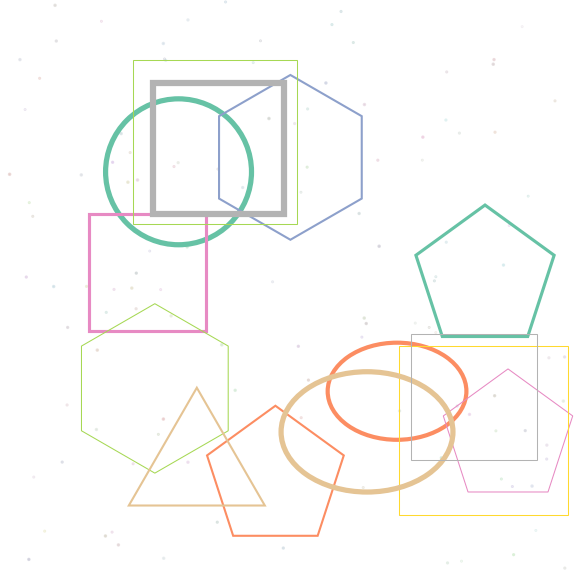[{"shape": "pentagon", "thickness": 1.5, "radius": 0.63, "center": [0.84, 0.518]}, {"shape": "circle", "thickness": 2.5, "radius": 0.63, "center": [0.309, 0.702]}, {"shape": "oval", "thickness": 2, "radius": 0.6, "center": [0.688, 0.322]}, {"shape": "pentagon", "thickness": 1, "radius": 0.62, "center": [0.477, 0.172]}, {"shape": "hexagon", "thickness": 1, "radius": 0.71, "center": [0.503, 0.727]}, {"shape": "pentagon", "thickness": 0.5, "radius": 0.59, "center": [0.88, 0.243]}, {"shape": "square", "thickness": 1.5, "radius": 0.5, "center": [0.256, 0.527]}, {"shape": "hexagon", "thickness": 0.5, "radius": 0.73, "center": [0.268, 0.327]}, {"shape": "square", "thickness": 0.5, "radius": 0.71, "center": [0.372, 0.754]}, {"shape": "square", "thickness": 0.5, "radius": 0.73, "center": [0.838, 0.253]}, {"shape": "triangle", "thickness": 1, "radius": 0.68, "center": [0.341, 0.192]}, {"shape": "oval", "thickness": 2.5, "radius": 0.74, "center": [0.636, 0.251]}, {"shape": "square", "thickness": 3, "radius": 0.57, "center": [0.378, 0.742]}, {"shape": "square", "thickness": 0.5, "radius": 0.55, "center": [0.82, 0.311]}]